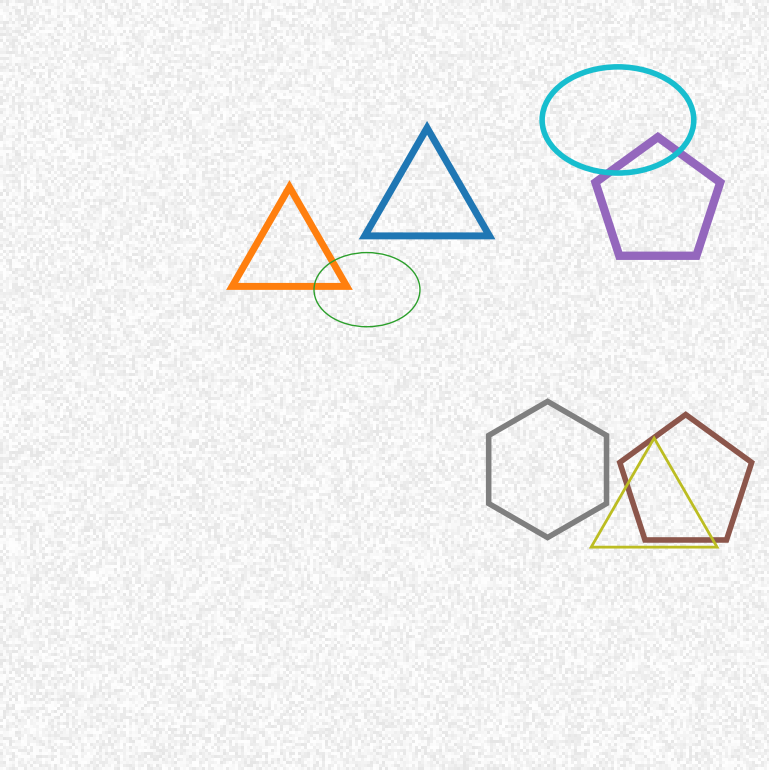[{"shape": "triangle", "thickness": 2.5, "radius": 0.47, "center": [0.555, 0.74]}, {"shape": "triangle", "thickness": 2.5, "radius": 0.43, "center": [0.376, 0.671]}, {"shape": "oval", "thickness": 0.5, "radius": 0.34, "center": [0.477, 0.624]}, {"shape": "pentagon", "thickness": 3, "radius": 0.43, "center": [0.854, 0.737]}, {"shape": "pentagon", "thickness": 2, "radius": 0.45, "center": [0.891, 0.372]}, {"shape": "hexagon", "thickness": 2, "radius": 0.44, "center": [0.711, 0.39]}, {"shape": "triangle", "thickness": 1, "radius": 0.47, "center": [0.85, 0.337]}, {"shape": "oval", "thickness": 2, "radius": 0.49, "center": [0.803, 0.844]}]